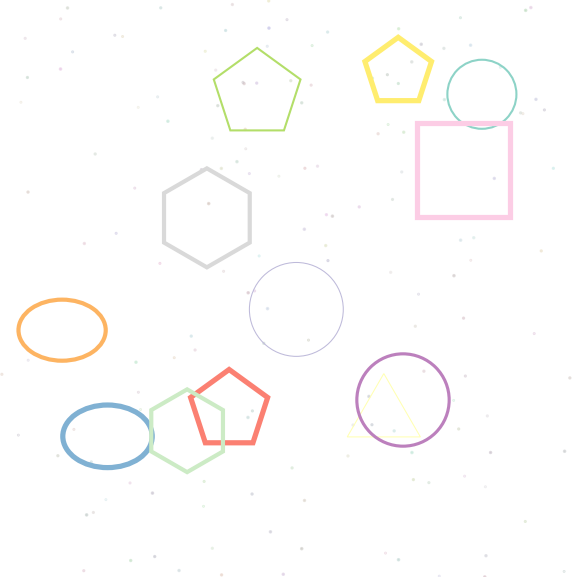[{"shape": "circle", "thickness": 1, "radius": 0.3, "center": [0.834, 0.836]}, {"shape": "triangle", "thickness": 0.5, "radius": 0.37, "center": [0.665, 0.279]}, {"shape": "circle", "thickness": 0.5, "radius": 0.41, "center": [0.513, 0.463]}, {"shape": "pentagon", "thickness": 2.5, "radius": 0.35, "center": [0.397, 0.289]}, {"shape": "oval", "thickness": 2.5, "radius": 0.39, "center": [0.186, 0.244]}, {"shape": "oval", "thickness": 2, "radius": 0.38, "center": [0.108, 0.427]}, {"shape": "pentagon", "thickness": 1, "radius": 0.39, "center": [0.445, 0.837]}, {"shape": "square", "thickness": 2.5, "radius": 0.4, "center": [0.803, 0.705]}, {"shape": "hexagon", "thickness": 2, "radius": 0.43, "center": [0.358, 0.622]}, {"shape": "circle", "thickness": 1.5, "radius": 0.4, "center": [0.698, 0.306]}, {"shape": "hexagon", "thickness": 2, "radius": 0.36, "center": [0.324, 0.253]}, {"shape": "pentagon", "thickness": 2.5, "radius": 0.3, "center": [0.69, 0.874]}]